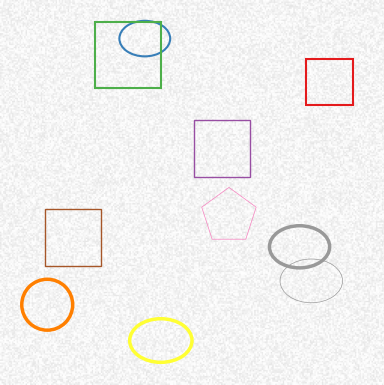[{"shape": "square", "thickness": 1.5, "radius": 0.3, "center": [0.857, 0.787]}, {"shape": "oval", "thickness": 1.5, "radius": 0.33, "center": [0.376, 0.9]}, {"shape": "square", "thickness": 1.5, "radius": 0.43, "center": [0.334, 0.858]}, {"shape": "square", "thickness": 1, "radius": 0.37, "center": [0.577, 0.615]}, {"shape": "circle", "thickness": 2.5, "radius": 0.33, "center": [0.123, 0.209]}, {"shape": "oval", "thickness": 2.5, "radius": 0.4, "center": [0.418, 0.116]}, {"shape": "square", "thickness": 1, "radius": 0.37, "center": [0.19, 0.383]}, {"shape": "pentagon", "thickness": 0.5, "radius": 0.37, "center": [0.595, 0.439]}, {"shape": "oval", "thickness": 2.5, "radius": 0.39, "center": [0.778, 0.359]}, {"shape": "oval", "thickness": 0.5, "radius": 0.41, "center": [0.809, 0.27]}]